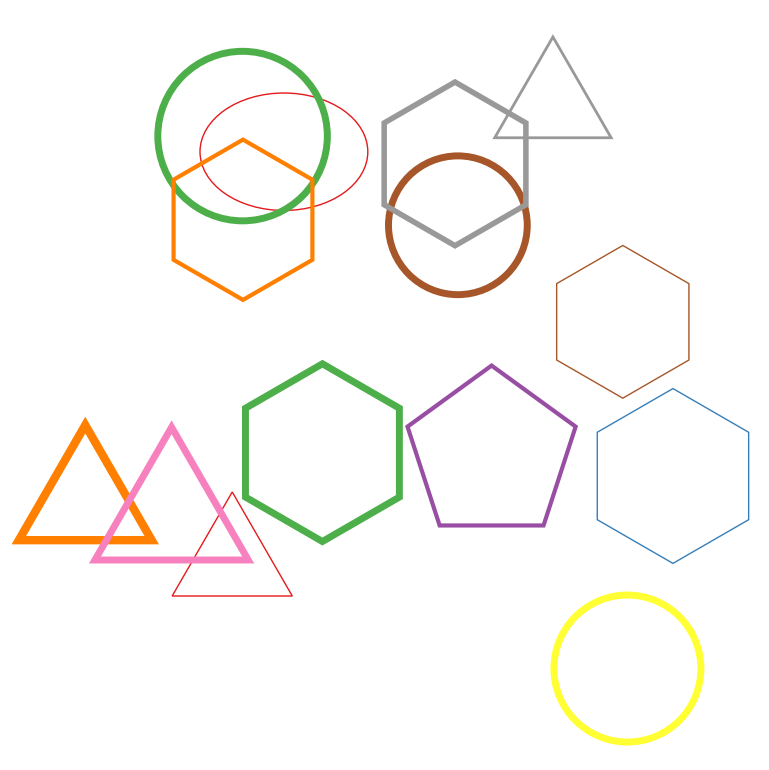[{"shape": "oval", "thickness": 0.5, "radius": 0.54, "center": [0.369, 0.803]}, {"shape": "triangle", "thickness": 0.5, "radius": 0.45, "center": [0.302, 0.271]}, {"shape": "hexagon", "thickness": 0.5, "radius": 0.57, "center": [0.874, 0.382]}, {"shape": "hexagon", "thickness": 2.5, "radius": 0.58, "center": [0.419, 0.412]}, {"shape": "circle", "thickness": 2.5, "radius": 0.55, "center": [0.315, 0.823]}, {"shape": "pentagon", "thickness": 1.5, "radius": 0.57, "center": [0.638, 0.41]}, {"shape": "hexagon", "thickness": 1.5, "radius": 0.52, "center": [0.316, 0.715]}, {"shape": "triangle", "thickness": 3, "radius": 0.5, "center": [0.111, 0.348]}, {"shape": "circle", "thickness": 2.5, "radius": 0.48, "center": [0.815, 0.132]}, {"shape": "hexagon", "thickness": 0.5, "radius": 0.5, "center": [0.809, 0.582]}, {"shape": "circle", "thickness": 2.5, "radius": 0.45, "center": [0.595, 0.707]}, {"shape": "triangle", "thickness": 2.5, "radius": 0.57, "center": [0.223, 0.33]}, {"shape": "hexagon", "thickness": 2, "radius": 0.53, "center": [0.591, 0.787]}, {"shape": "triangle", "thickness": 1, "radius": 0.44, "center": [0.718, 0.865]}]